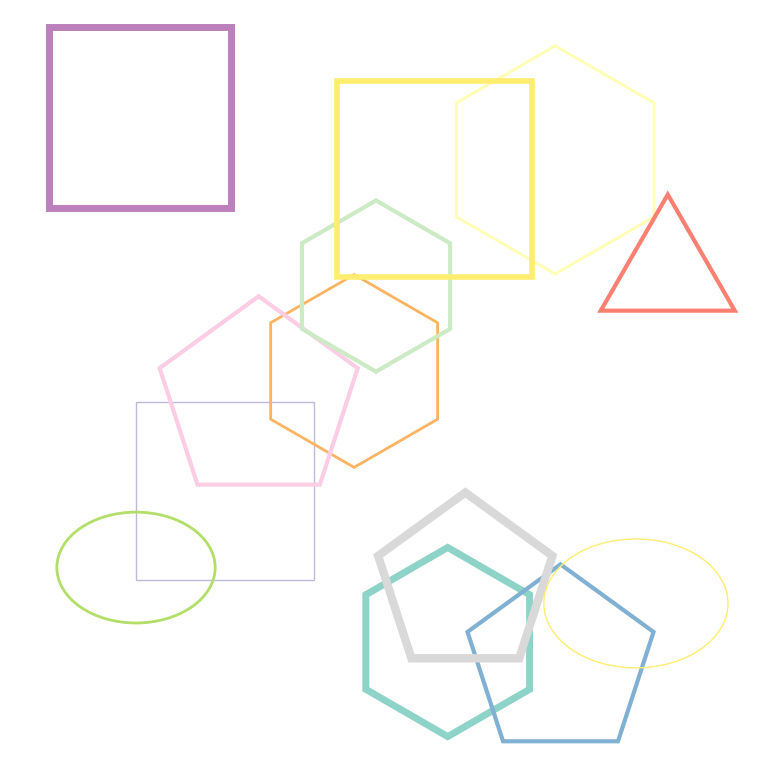[{"shape": "hexagon", "thickness": 2.5, "radius": 0.61, "center": [0.581, 0.166]}, {"shape": "hexagon", "thickness": 1, "radius": 0.74, "center": [0.721, 0.792]}, {"shape": "square", "thickness": 0.5, "radius": 0.58, "center": [0.292, 0.363]}, {"shape": "triangle", "thickness": 1.5, "radius": 0.5, "center": [0.867, 0.647]}, {"shape": "pentagon", "thickness": 1.5, "radius": 0.64, "center": [0.728, 0.14]}, {"shape": "hexagon", "thickness": 1, "radius": 0.63, "center": [0.46, 0.518]}, {"shape": "oval", "thickness": 1, "radius": 0.51, "center": [0.177, 0.263]}, {"shape": "pentagon", "thickness": 1.5, "radius": 0.68, "center": [0.336, 0.48]}, {"shape": "pentagon", "thickness": 3, "radius": 0.6, "center": [0.604, 0.241]}, {"shape": "square", "thickness": 2.5, "radius": 0.59, "center": [0.182, 0.847]}, {"shape": "hexagon", "thickness": 1.5, "radius": 0.56, "center": [0.488, 0.628]}, {"shape": "square", "thickness": 2, "radius": 0.64, "center": [0.564, 0.768]}, {"shape": "oval", "thickness": 0.5, "radius": 0.6, "center": [0.826, 0.216]}]